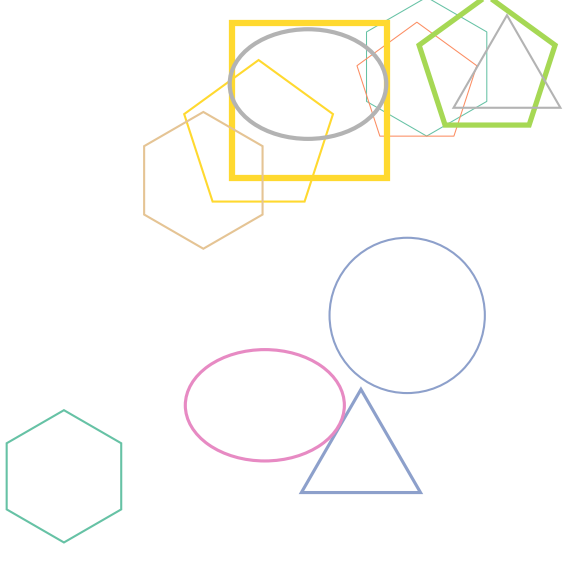[{"shape": "hexagon", "thickness": 0.5, "radius": 0.6, "center": [0.739, 0.884]}, {"shape": "hexagon", "thickness": 1, "radius": 0.57, "center": [0.111, 0.174]}, {"shape": "pentagon", "thickness": 0.5, "radius": 0.55, "center": [0.722, 0.852]}, {"shape": "circle", "thickness": 1, "radius": 0.67, "center": [0.705, 0.453]}, {"shape": "triangle", "thickness": 1.5, "radius": 0.6, "center": [0.625, 0.206]}, {"shape": "oval", "thickness": 1.5, "radius": 0.69, "center": [0.459, 0.297]}, {"shape": "pentagon", "thickness": 2.5, "radius": 0.62, "center": [0.843, 0.883]}, {"shape": "pentagon", "thickness": 1, "radius": 0.68, "center": [0.448, 0.76]}, {"shape": "square", "thickness": 3, "radius": 0.67, "center": [0.536, 0.825]}, {"shape": "hexagon", "thickness": 1, "radius": 0.59, "center": [0.352, 0.687]}, {"shape": "triangle", "thickness": 1, "radius": 0.53, "center": [0.878, 0.866]}, {"shape": "oval", "thickness": 2, "radius": 0.68, "center": [0.533, 0.854]}]